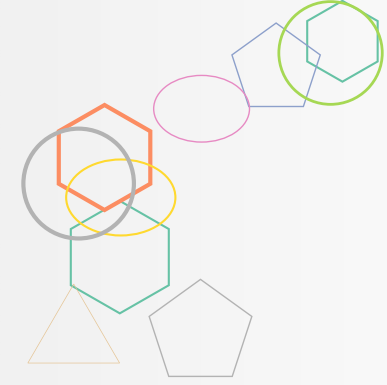[{"shape": "hexagon", "thickness": 1.5, "radius": 0.52, "center": [0.884, 0.893]}, {"shape": "hexagon", "thickness": 1.5, "radius": 0.73, "center": [0.309, 0.332]}, {"shape": "hexagon", "thickness": 3, "radius": 0.68, "center": [0.27, 0.591]}, {"shape": "pentagon", "thickness": 1, "radius": 0.6, "center": [0.713, 0.82]}, {"shape": "oval", "thickness": 1, "radius": 0.62, "center": [0.52, 0.718]}, {"shape": "circle", "thickness": 2, "radius": 0.67, "center": [0.853, 0.862]}, {"shape": "oval", "thickness": 1.5, "radius": 0.7, "center": [0.312, 0.487]}, {"shape": "triangle", "thickness": 0.5, "radius": 0.68, "center": [0.19, 0.125]}, {"shape": "circle", "thickness": 3, "radius": 0.71, "center": [0.203, 0.523]}, {"shape": "pentagon", "thickness": 1, "radius": 0.7, "center": [0.517, 0.135]}]